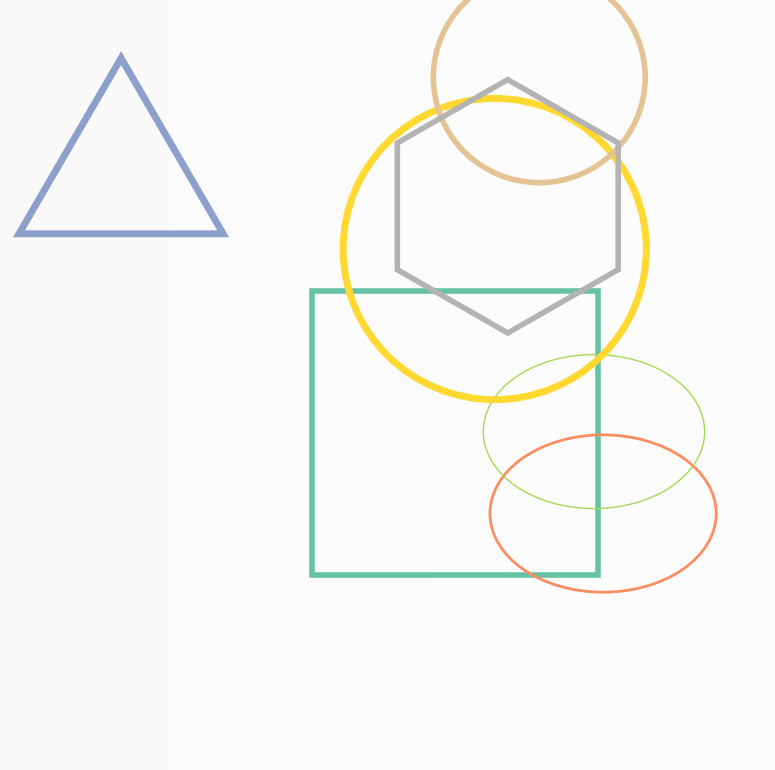[{"shape": "square", "thickness": 2, "radius": 0.92, "center": [0.588, 0.438]}, {"shape": "oval", "thickness": 1, "radius": 0.73, "center": [0.778, 0.333]}, {"shape": "triangle", "thickness": 2.5, "radius": 0.76, "center": [0.156, 0.772]}, {"shape": "oval", "thickness": 0.5, "radius": 0.71, "center": [0.766, 0.44]}, {"shape": "circle", "thickness": 2.5, "radius": 0.98, "center": [0.638, 0.677]}, {"shape": "circle", "thickness": 2, "radius": 0.68, "center": [0.696, 0.899]}, {"shape": "hexagon", "thickness": 2, "radius": 0.82, "center": [0.655, 0.732]}]